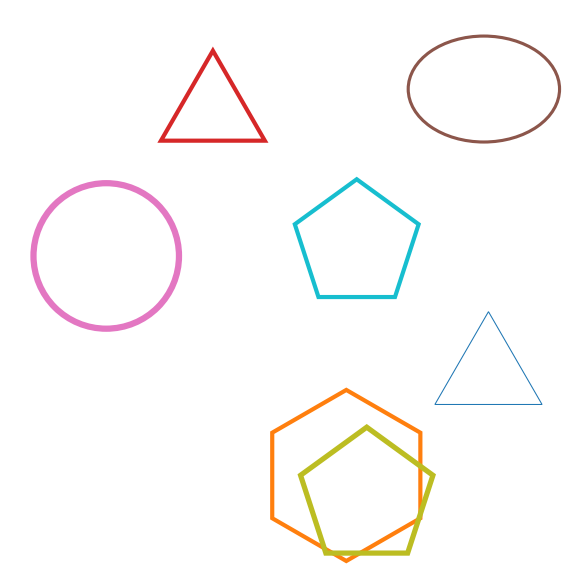[{"shape": "triangle", "thickness": 0.5, "radius": 0.54, "center": [0.846, 0.352]}, {"shape": "hexagon", "thickness": 2, "radius": 0.74, "center": [0.6, 0.176]}, {"shape": "triangle", "thickness": 2, "radius": 0.52, "center": [0.369, 0.807]}, {"shape": "oval", "thickness": 1.5, "radius": 0.66, "center": [0.838, 0.845]}, {"shape": "circle", "thickness": 3, "radius": 0.63, "center": [0.184, 0.556]}, {"shape": "pentagon", "thickness": 2.5, "radius": 0.6, "center": [0.635, 0.139]}, {"shape": "pentagon", "thickness": 2, "radius": 0.56, "center": [0.618, 0.576]}]